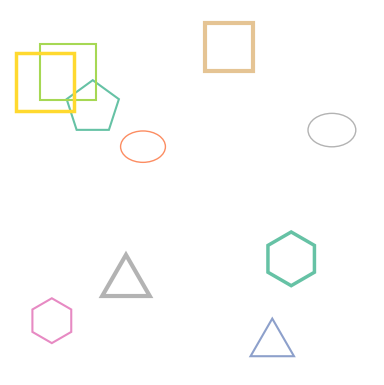[{"shape": "hexagon", "thickness": 2.5, "radius": 0.35, "center": [0.756, 0.328]}, {"shape": "pentagon", "thickness": 1.5, "radius": 0.36, "center": [0.241, 0.72]}, {"shape": "oval", "thickness": 1, "radius": 0.29, "center": [0.371, 0.619]}, {"shape": "triangle", "thickness": 1.5, "radius": 0.33, "center": [0.707, 0.107]}, {"shape": "hexagon", "thickness": 1.5, "radius": 0.29, "center": [0.135, 0.167]}, {"shape": "square", "thickness": 1.5, "radius": 0.36, "center": [0.176, 0.813]}, {"shape": "square", "thickness": 2.5, "radius": 0.37, "center": [0.118, 0.788]}, {"shape": "square", "thickness": 3, "radius": 0.31, "center": [0.594, 0.879]}, {"shape": "oval", "thickness": 1, "radius": 0.31, "center": [0.862, 0.662]}, {"shape": "triangle", "thickness": 3, "radius": 0.36, "center": [0.327, 0.267]}]